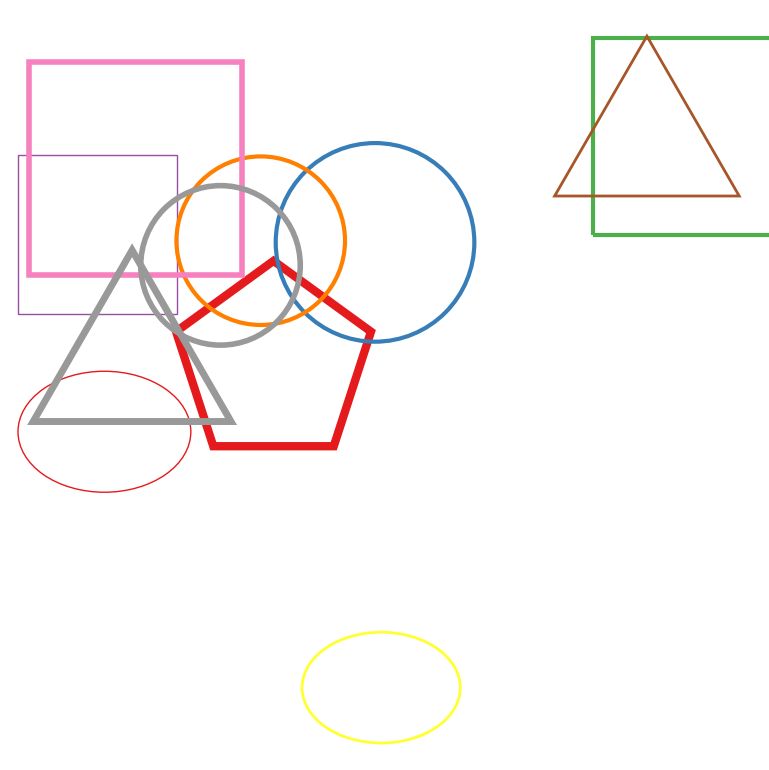[{"shape": "pentagon", "thickness": 3, "radius": 0.67, "center": [0.355, 0.528]}, {"shape": "oval", "thickness": 0.5, "radius": 0.56, "center": [0.136, 0.439]}, {"shape": "circle", "thickness": 1.5, "radius": 0.64, "center": [0.487, 0.685]}, {"shape": "square", "thickness": 1.5, "radius": 0.64, "center": [0.898, 0.823]}, {"shape": "square", "thickness": 0.5, "radius": 0.52, "center": [0.127, 0.696]}, {"shape": "circle", "thickness": 1.5, "radius": 0.55, "center": [0.339, 0.687]}, {"shape": "oval", "thickness": 1, "radius": 0.51, "center": [0.495, 0.107]}, {"shape": "triangle", "thickness": 1, "radius": 0.69, "center": [0.84, 0.815]}, {"shape": "square", "thickness": 2, "radius": 0.69, "center": [0.176, 0.782]}, {"shape": "circle", "thickness": 2, "radius": 0.52, "center": [0.286, 0.655]}, {"shape": "triangle", "thickness": 2.5, "radius": 0.74, "center": [0.172, 0.527]}]